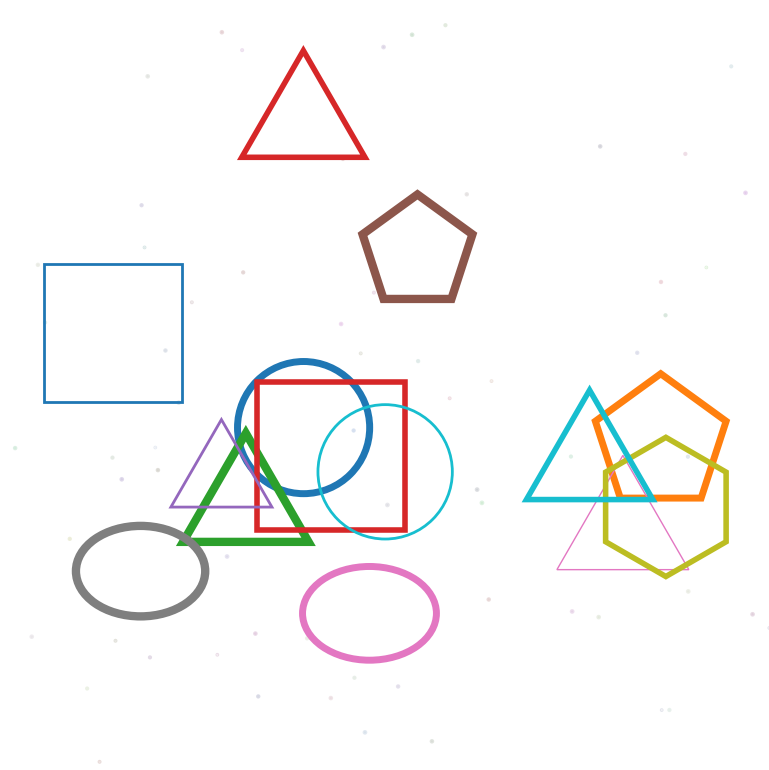[{"shape": "circle", "thickness": 2.5, "radius": 0.43, "center": [0.394, 0.445]}, {"shape": "square", "thickness": 1, "radius": 0.45, "center": [0.146, 0.567]}, {"shape": "pentagon", "thickness": 2.5, "radius": 0.45, "center": [0.858, 0.425]}, {"shape": "triangle", "thickness": 3, "radius": 0.47, "center": [0.319, 0.343]}, {"shape": "square", "thickness": 2, "radius": 0.48, "center": [0.43, 0.408]}, {"shape": "triangle", "thickness": 2, "radius": 0.46, "center": [0.394, 0.842]}, {"shape": "triangle", "thickness": 1, "radius": 0.38, "center": [0.288, 0.379]}, {"shape": "pentagon", "thickness": 3, "radius": 0.38, "center": [0.542, 0.672]}, {"shape": "triangle", "thickness": 0.5, "radius": 0.49, "center": [0.809, 0.31]}, {"shape": "oval", "thickness": 2.5, "radius": 0.43, "center": [0.48, 0.203]}, {"shape": "oval", "thickness": 3, "radius": 0.42, "center": [0.183, 0.258]}, {"shape": "hexagon", "thickness": 2, "radius": 0.45, "center": [0.865, 0.342]}, {"shape": "circle", "thickness": 1, "radius": 0.44, "center": [0.5, 0.387]}, {"shape": "triangle", "thickness": 2, "radius": 0.47, "center": [0.766, 0.399]}]